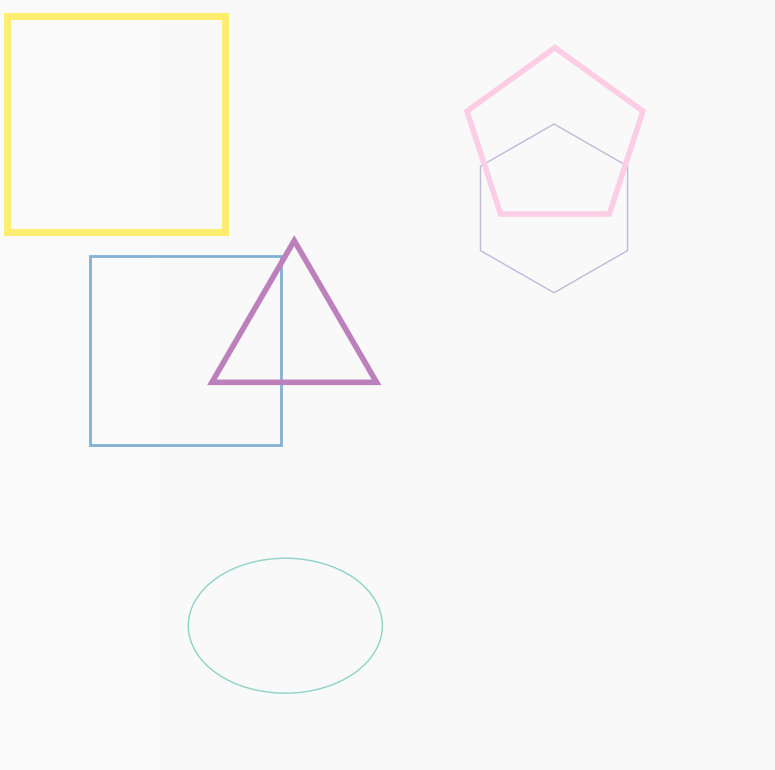[{"shape": "oval", "thickness": 0.5, "radius": 0.63, "center": [0.368, 0.187]}, {"shape": "hexagon", "thickness": 0.5, "radius": 0.55, "center": [0.715, 0.729]}, {"shape": "square", "thickness": 1, "radius": 0.61, "center": [0.239, 0.544]}, {"shape": "pentagon", "thickness": 2, "radius": 0.6, "center": [0.716, 0.819]}, {"shape": "triangle", "thickness": 2, "radius": 0.61, "center": [0.38, 0.565]}, {"shape": "square", "thickness": 2.5, "radius": 0.7, "center": [0.15, 0.839]}]